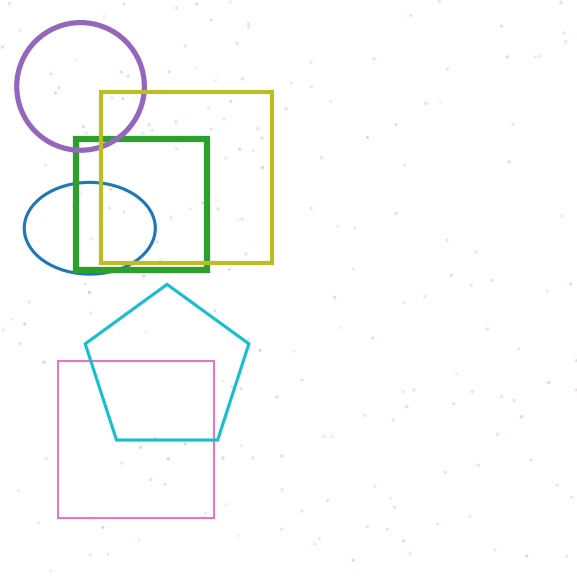[{"shape": "oval", "thickness": 1.5, "radius": 0.57, "center": [0.155, 0.604]}, {"shape": "square", "thickness": 3, "radius": 0.57, "center": [0.245, 0.645]}, {"shape": "circle", "thickness": 2.5, "radius": 0.55, "center": [0.139, 0.849]}, {"shape": "square", "thickness": 1, "radius": 0.68, "center": [0.236, 0.238]}, {"shape": "square", "thickness": 2, "radius": 0.74, "center": [0.323, 0.692]}, {"shape": "pentagon", "thickness": 1.5, "radius": 0.74, "center": [0.289, 0.358]}]